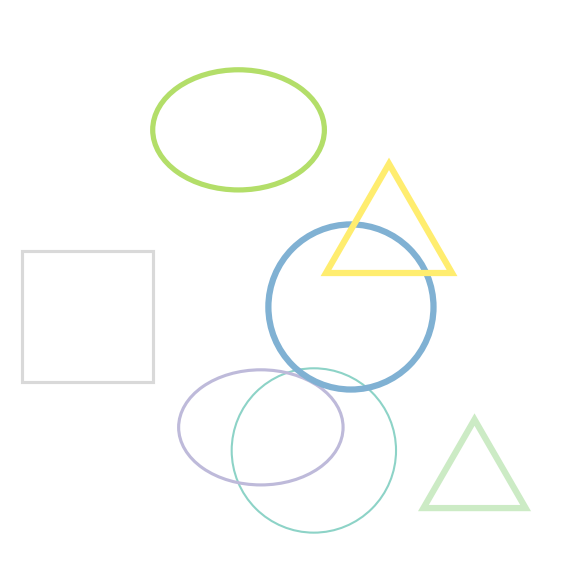[{"shape": "circle", "thickness": 1, "radius": 0.71, "center": [0.543, 0.219]}, {"shape": "oval", "thickness": 1.5, "radius": 0.71, "center": [0.452, 0.259]}, {"shape": "circle", "thickness": 3, "radius": 0.71, "center": [0.608, 0.468]}, {"shape": "oval", "thickness": 2.5, "radius": 0.74, "center": [0.413, 0.774]}, {"shape": "square", "thickness": 1.5, "radius": 0.57, "center": [0.152, 0.451]}, {"shape": "triangle", "thickness": 3, "radius": 0.51, "center": [0.822, 0.17]}, {"shape": "triangle", "thickness": 3, "radius": 0.63, "center": [0.674, 0.589]}]